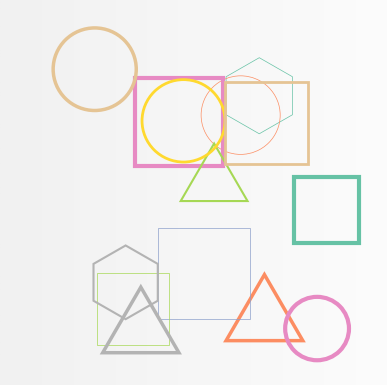[{"shape": "hexagon", "thickness": 0.5, "radius": 0.49, "center": [0.669, 0.751]}, {"shape": "square", "thickness": 3, "radius": 0.43, "center": [0.843, 0.455]}, {"shape": "triangle", "thickness": 2.5, "radius": 0.57, "center": [0.682, 0.172]}, {"shape": "circle", "thickness": 0.5, "radius": 0.51, "center": [0.621, 0.701]}, {"shape": "square", "thickness": 0.5, "radius": 0.59, "center": [0.527, 0.289]}, {"shape": "circle", "thickness": 3, "radius": 0.41, "center": [0.818, 0.147]}, {"shape": "square", "thickness": 3, "radius": 0.57, "center": [0.462, 0.682]}, {"shape": "triangle", "thickness": 1.5, "radius": 0.5, "center": [0.553, 0.528]}, {"shape": "square", "thickness": 0.5, "radius": 0.47, "center": [0.343, 0.198]}, {"shape": "circle", "thickness": 2, "radius": 0.54, "center": [0.474, 0.686]}, {"shape": "square", "thickness": 2, "radius": 0.53, "center": [0.688, 0.68]}, {"shape": "circle", "thickness": 2.5, "radius": 0.54, "center": [0.244, 0.82]}, {"shape": "hexagon", "thickness": 1.5, "radius": 0.48, "center": [0.324, 0.267]}, {"shape": "triangle", "thickness": 2.5, "radius": 0.57, "center": [0.363, 0.141]}]